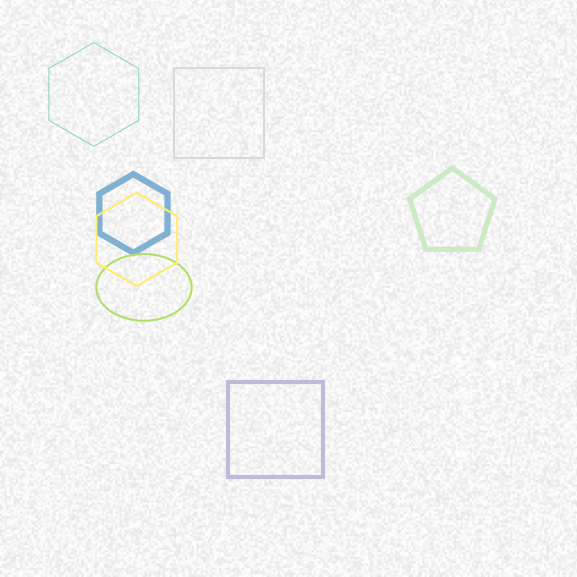[{"shape": "hexagon", "thickness": 0.5, "radius": 0.45, "center": [0.162, 0.836]}, {"shape": "square", "thickness": 2, "radius": 0.41, "center": [0.477, 0.255]}, {"shape": "hexagon", "thickness": 3, "radius": 0.34, "center": [0.231, 0.63]}, {"shape": "oval", "thickness": 1, "radius": 0.41, "center": [0.249, 0.501]}, {"shape": "square", "thickness": 1, "radius": 0.39, "center": [0.379, 0.803]}, {"shape": "pentagon", "thickness": 2.5, "radius": 0.39, "center": [0.783, 0.63]}, {"shape": "hexagon", "thickness": 1, "radius": 0.4, "center": [0.237, 0.585]}]